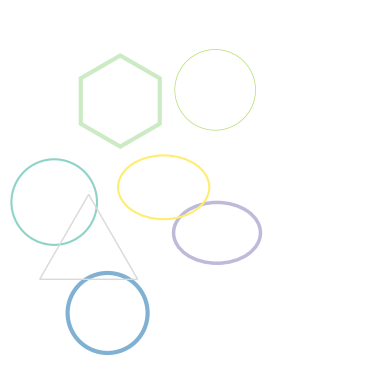[{"shape": "circle", "thickness": 1.5, "radius": 0.56, "center": [0.141, 0.475]}, {"shape": "oval", "thickness": 2.5, "radius": 0.56, "center": [0.564, 0.395]}, {"shape": "circle", "thickness": 3, "radius": 0.52, "center": [0.279, 0.187]}, {"shape": "circle", "thickness": 0.5, "radius": 0.52, "center": [0.559, 0.767]}, {"shape": "triangle", "thickness": 1, "radius": 0.73, "center": [0.23, 0.348]}, {"shape": "hexagon", "thickness": 3, "radius": 0.59, "center": [0.312, 0.738]}, {"shape": "oval", "thickness": 1.5, "radius": 0.59, "center": [0.425, 0.514]}]